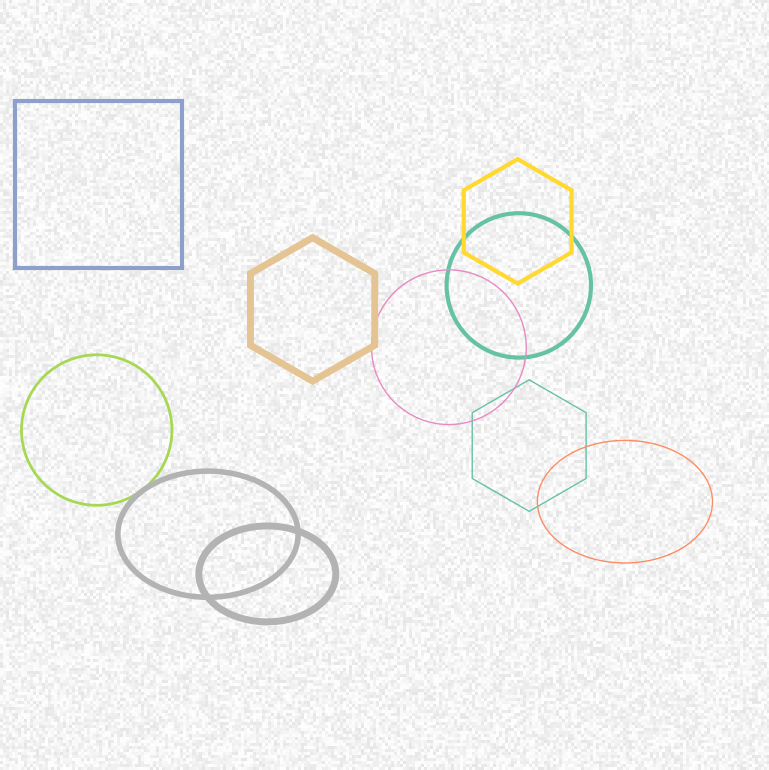[{"shape": "hexagon", "thickness": 0.5, "radius": 0.43, "center": [0.687, 0.421]}, {"shape": "circle", "thickness": 1.5, "radius": 0.47, "center": [0.674, 0.629]}, {"shape": "oval", "thickness": 0.5, "radius": 0.57, "center": [0.812, 0.348]}, {"shape": "square", "thickness": 1.5, "radius": 0.54, "center": [0.128, 0.76]}, {"shape": "circle", "thickness": 0.5, "radius": 0.5, "center": [0.583, 0.549]}, {"shape": "circle", "thickness": 1, "radius": 0.49, "center": [0.126, 0.441]}, {"shape": "hexagon", "thickness": 1.5, "radius": 0.4, "center": [0.672, 0.713]}, {"shape": "hexagon", "thickness": 2.5, "radius": 0.47, "center": [0.406, 0.598]}, {"shape": "oval", "thickness": 2.5, "radius": 0.44, "center": [0.347, 0.255]}, {"shape": "oval", "thickness": 2, "radius": 0.59, "center": [0.27, 0.306]}]